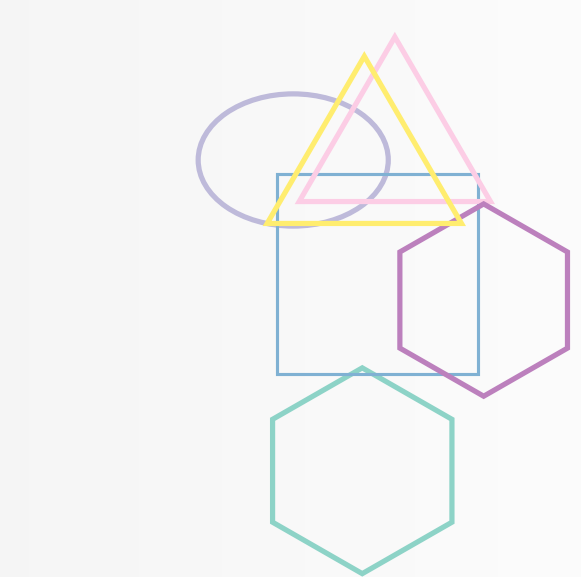[{"shape": "hexagon", "thickness": 2.5, "radius": 0.89, "center": [0.623, 0.184]}, {"shape": "oval", "thickness": 2.5, "radius": 0.82, "center": [0.504, 0.722]}, {"shape": "square", "thickness": 1.5, "radius": 0.87, "center": [0.65, 0.525]}, {"shape": "triangle", "thickness": 2.5, "radius": 0.95, "center": [0.679, 0.745]}, {"shape": "hexagon", "thickness": 2.5, "radius": 0.83, "center": [0.832, 0.48]}, {"shape": "triangle", "thickness": 2.5, "radius": 0.97, "center": [0.627, 0.709]}]